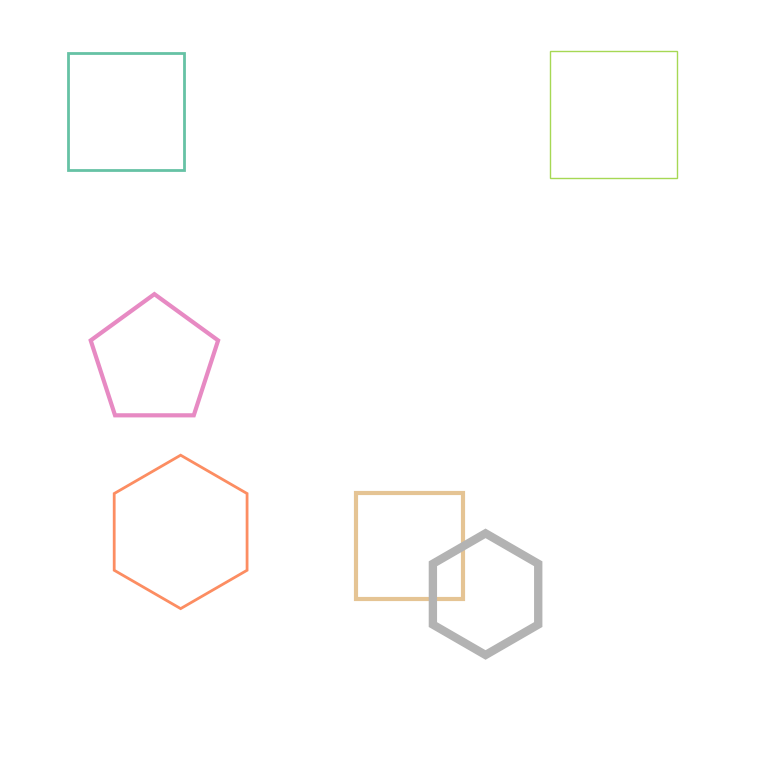[{"shape": "square", "thickness": 1, "radius": 0.38, "center": [0.164, 0.855]}, {"shape": "hexagon", "thickness": 1, "radius": 0.5, "center": [0.235, 0.309]}, {"shape": "pentagon", "thickness": 1.5, "radius": 0.43, "center": [0.201, 0.531]}, {"shape": "square", "thickness": 0.5, "radius": 0.41, "center": [0.797, 0.851]}, {"shape": "square", "thickness": 1.5, "radius": 0.35, "center": [0.531, 0.291]}, {"shape": "hexagon", "thickness": 3, "radius": 0.39, "center": [0.631, 0.228]}]